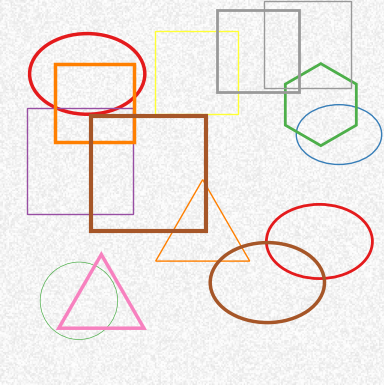[{"shape": "oval", "thickness": 2, "radius": 0.69, "center": [0.83, 0.373]}, {"shape": "oval", "thickness": 2.5, "radius": 0.75, "center": [0.227, 0.808]}, {"shape": "oval", "thickness": 1, "radius": 0.55, "center": [0.88, 0.65]}, {"shape": "hexagon", "thickness": 2, "radius": 0.53, "center": [0.833, 0.728]}, {"shape": "circle", "thickness": 0.5, "radius": 0.5, "center": [0.205, 0.219]}, {"shape": "square", "thickness": 1, "radius": 0.68, "center": [0.207, 0.582]}, {"shape": "square", "thickness": 2.5, "radius": 0.51, "center": [0.245, 0.733]}, {"shape": "triangle", "thickness": 1, "radius": 0.71, "center": [0.526, 0.392]}, {"shape": "square", "thickness": 1, "radius": 0.54, "center": [0.51, 0.812]}, {"shape": "square", "thickness": 3, "radius": 0.75, "center": [0.385, 0.549]}, {"shape": "oval", "thickness": 2.5, "radius": 0.74, "center": [0.694, 0.266]}, {"shape": "triangle", "thickness": 2.5, "radius": 0.64, "center": [0.263, 0.211]}, {"shape": "square", "thickness": 1, "radius": 0.56, "center": [0.798, 0.884]}, {"shape": "square", "thickness": 2, "radius": 0.53, "center": [0.67, 0.867]}]